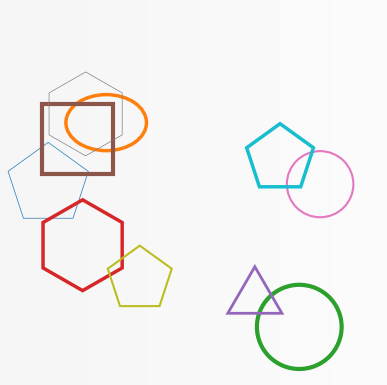[{"shape": "pentagon", "thickness": 0.5, "radius": 0.54, "center": [0.124, 0.521]}, {"shape": "oval", "thickness": 2.5, "radius": 0.52, "center": [0.274, 0.681]}, {"shape": "circle", "thickness": 3, "radius": 0.55, "center": [0.772, 0.151]}, {"shape": "hexagon", "thickness": 2.5, "radius": 0.59, "center": [0.213, 0.363]}, {"shape": "triangle", "thickness": 2, "radius": 0.4, "center": [0.658, 0.227]}, {"shape": "square", "thickness": 3, "radius": 0.45, "center": [0.2, 0.639]}, {"shape": "circle", "thickness": 1.5, "radius": 0.43, "center": [0.826, 0.522]}, {"shape": "hexagon", "thickness": 0.5, "radius": 0.54, "center": [0.221, 0.704]}, {"shape": "pentagon", "thickness": 1.5, "radius": 0.43, "center": [0.361, 0.275]}, {"shape": "pentagon", "thickness": 2.5, "radius": 0.45, "center": [0.723, 0.588]}]